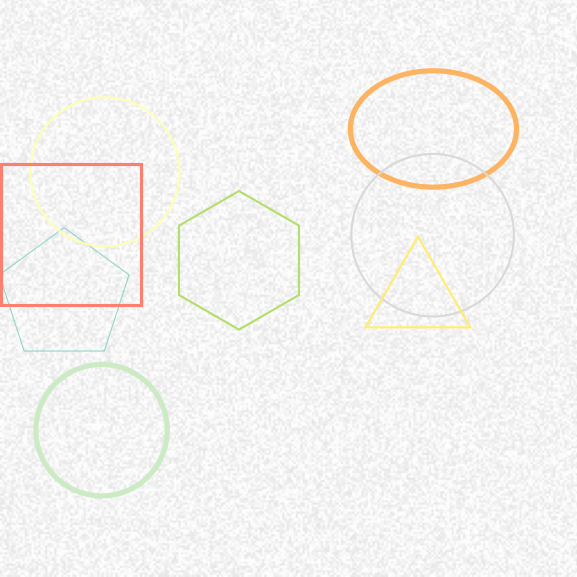[{"shape": "pentagon", "thickness": 0.5, "radius": 0.59, "center": [0.111, 0.487]}, {"shape": "circle", "thickness": 1, "radius": 0.65, "center": [0.182, 0.702]}, {"shape": "square", "thickness": 1.5, "radius": 0.61, "center": [0.123, 0.593]}, {"shape": "oval", "thickness": 2.5, "radius": 0.72, "center": [0.751, 0.776]}, {"shape": "hexagon", "thickness": 1, "radius": 0.6, "center": [0.414, 0.548]}, {"shape": "circle", "thickness": 1, "radius": 0.7, "center": [0.749, 0.592]}, {"shape": "circle", "thickness": 2.5, "radius": 0.57, "center": [0.176, 0.254]}, {"shape": "triangle", "thickness": 1, "radius": 0.52, "center": [0.724, 0.485]}]